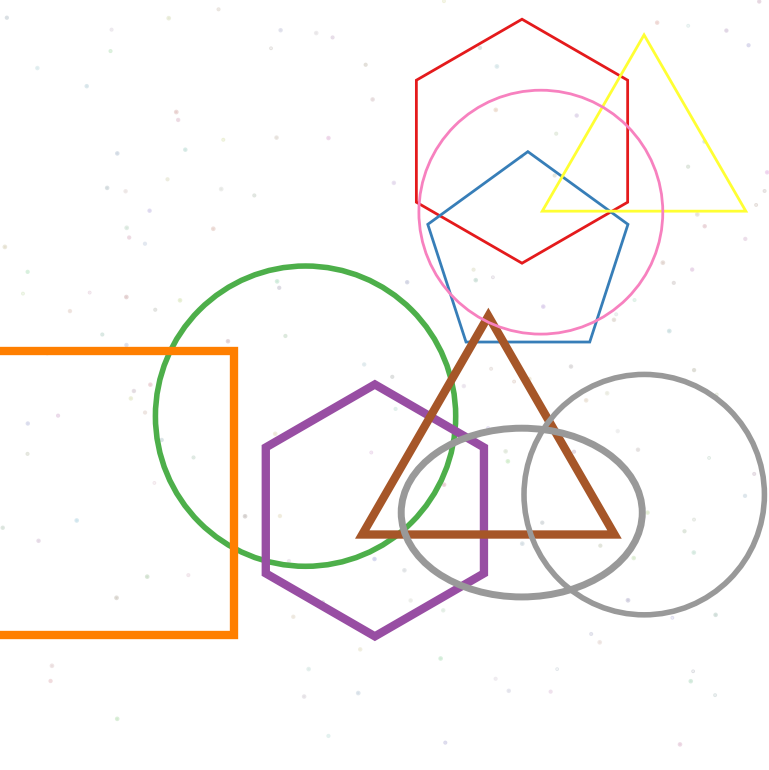[{"shape": "hexagon", "thickness": 1, "radius": 0.79, "center": [0.678, 0.817]}, {"shape": "pentagon", "thickness": 1, "radius": 0.68, "center": [0.686, 0.666]}, {"shape": "circle", "thickness": 2, "radius": 0.97, "center": [0.397, 0.46]}, {"shape": "hexagon", "thickness": 3, "radius": 0.82, "center": [0.487, 0.337]}, {"shape": "square", "thickness": 3, "radius": 0.92, "center": [0.119, 0.36]}, {"shape": "triangle", "thickness": 1, "radius": 0.76, "center": [0.836, 0.802]}, {"shape": "triangle", "thickness": 3, "radius": 0.95, "center": [0.634, 0.4]}, {"shape": "circle", "thickness": 1, "radius": 0.79, "center": [0.702, 0.724]}, {"shape": "circle", "thickness": 2, "radius": 0.78, "center": [0.837, 0.358]}, {"shape": "oval", "thickness": 2.5, "radius": 0.78, "center": [0.678, 0.334]}]